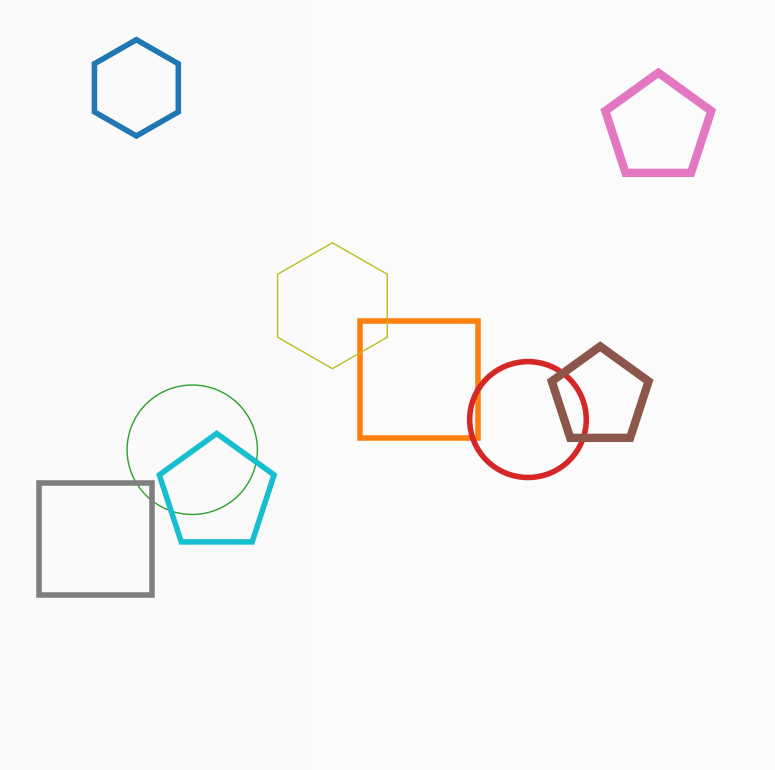[{"shape": "hexagon", "thickness": 2, "radius": 0.31, "center": [0.176, 0.886]}, {"shape": "square", "thickness": 2, "radius": 0.38, "center": [0.54, 0.507]}, {"shape": "circle", "thickness": 0.5, "radius": 0.42, "center": [0.248, 0.416]}, {"shape": "circle", "thickness": 2, "radius": 0.38, "center": [0.681, 0.455]}, {"shape": "pentagon", "thickness": 3, "radius": 0.33, "center": [0.774, 0.484]}, {"shape": "pentagon", "thickness": 3, "radius": 0.36, "center": [0.849, 0.834]}, {"shape": "square", "thickness": 2, "radius": 0.36, "center": [0.123, 0.3]}, {"shape": "hexagon", "thickness": 0.5, "radius": 0.41, "center": [0.429, 0.603]}, {"shape": "pentagon", "thickness": 2, "radius": 0.39, "center": [0.28, 0.359]}]